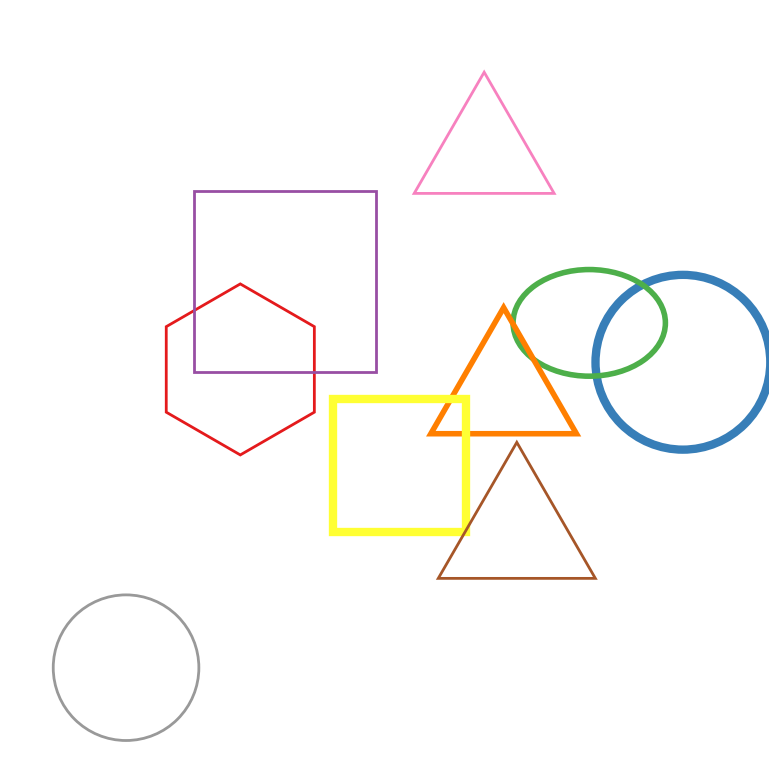[{"shape": "hexagon", "thickness": 1, "radius": 0.56, "center": [0.312, 0.52]}, {"shape": "circle", "thickness": 3, "radius": 0.57, "center": [0.887, 0.53]}, {"shape": "oval", "thickness": 2, "radius": 0.49, "center": [0.765, 0.581]}, {"shape": "square", "thickness": 1, "radius": 0.59, "center": [0.37, 0.635]}, {"shape": "triangle", "thickness": 2, "radius": 0.55, "center": [0.654, 0.491]}, {"shape": "square", "thickness": 3, "radius": 0.43, "center": [0.519, 0.396]}, {"shape": "triangle", "thickness": 1, "radius": 0.59, "center": [0.671, 0.308]}, {"shape": "triangle", "thickness": 1, "radius": 0.52, "center": [0.629, 0.801]}, {"shape": "circle", "thickness": 1, "radius": 0.47, "center": [0.164, 0.133]}]